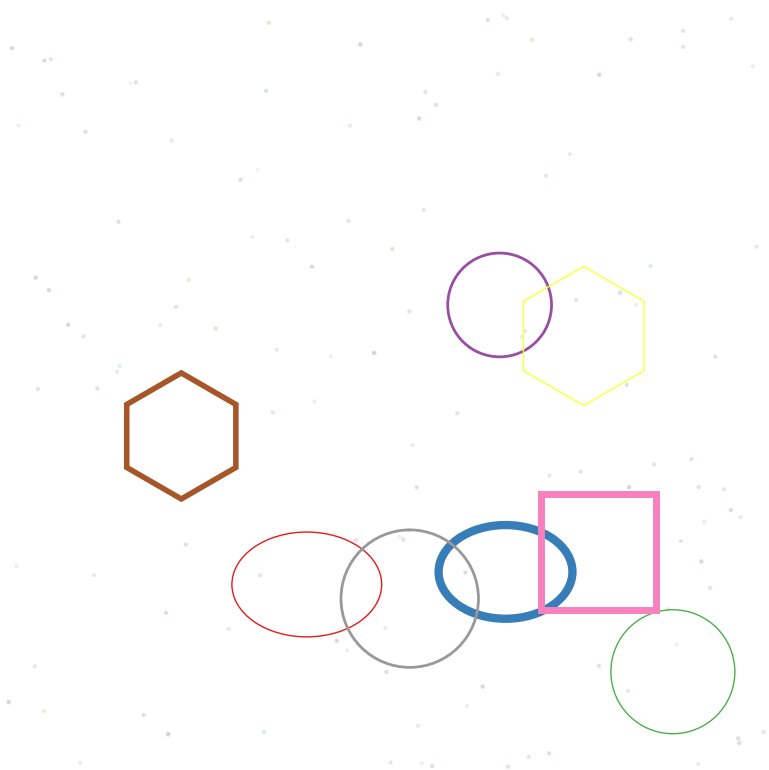[{"shape": "oval", "thickness": 0.5, "radius": 0.49, "center": [0.398, 0.241]}, {"shape": "oval", "thickness": 3, "radius": 0.43, "center": [0.657, 0.257]}, {"shape": "circle", "thickness": 0.5, "radius": 0.4, "center": [0.874, 0.128]}, {"shape": "circle", "thickness": 1, "radius": 0.34, "center": [0.649, 0.604]}, {"shape": "hexagon", "thickness": 0.5, "radius": 0.45, "center": [0.758, 0.564]}, {"shape": "hexagon", "thickness": 2, "radius": 0.41, "center": [0.235, 0.434]}, {"shape": "square", "thickness": 2.5, "radius": 0.38, "center": [0.777, 0.284]}, {"shape": "circle", "thickness": 1, "radius": 0.45, "center": [0.532, 0.223]}]